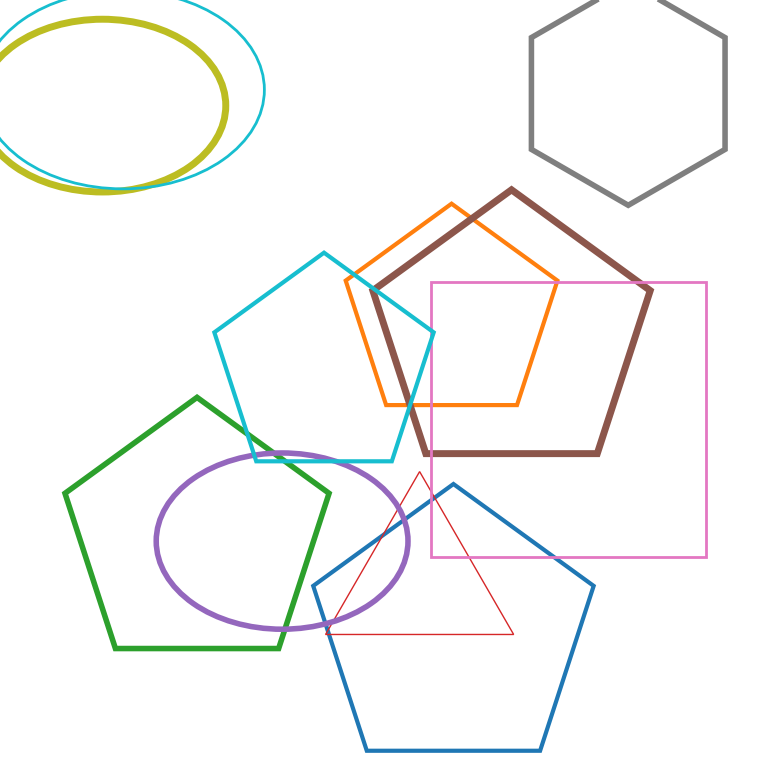[{"shape": "pentagon", "thickness": 1.5, "radius": 0.96, "center": [0.589, 0.18]}, {"shape": "pentagon", "thickness": 1.5, "radius": 0.72, "center": [0.586, 0.591]}, {"shape": "pentagon", "thickness": 2, "radius": 0.9, "center": [0.256, 0.304]}, {"shape": "triangle", "thickness": 0.5, "radius": 0.71, "center": [0.545, 0.247]}, {"shape": "oval", "thickness": 2, "radius": 0.82, "center": [0.366, 0.297]}, {"shape": "pentagon", "thickness": 2.5, "radius": 0.95, "center": [0.664, 0.564]}, {"shape": "square", "thickness": 1, "radius": 0.89, "center": [0.738, 0.455]}, {"shape": "hexagon", "thickness": 2, "radius": 0.73, "center": [0.816, 0.879]}, {"shape": "oval", "thickness": 2.5, "radius": 0.8, "center": [0.133, 0.863]}, {"shape": "pentagon", "thickness": 1.5, "radius": 0.75, "center": [0.421, 0.522]}, {"shape": "oval", "thickness": 1, "radius": 0.92, "center": [0.16, 0.883]}]